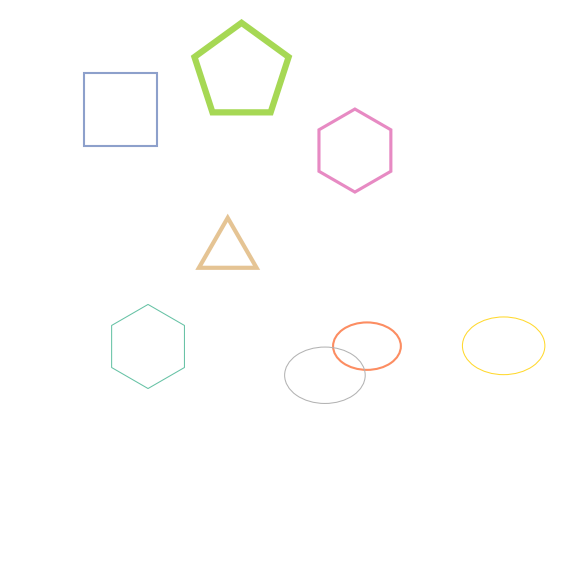[{"shape": "hexagon", "thickness": 0.5, "radius": 0.36, "center": [0.256, 0.399]}, {"shape": "oval", "thickness": 1, "radius": 0.29, "center": [0.635, 0.4]}, {"shape": "square", "thickness": 1, "radius": 0.32, "center": [0.209, 0.809]}, {"shape": "hexagon", "thickness": 1.5, "radius": 0.36, "center": [0.615, 0.738]}, {"shape": "pentagon", "thickness": 3, "radius": 0.43, "center": [0.418, 0.874]}, {"shape": "oval", "thickness": 0.5, "radius": 0.36, "center": [0.872, 0.4]}, {"shape": "triangle", "thickness": 2, "radius": 0.29, "center": [0.394, 0.564]}, {"shape": "oval", "thickness": 0.5, "radius": 0.35, "center": [0.563, 0.349]}]